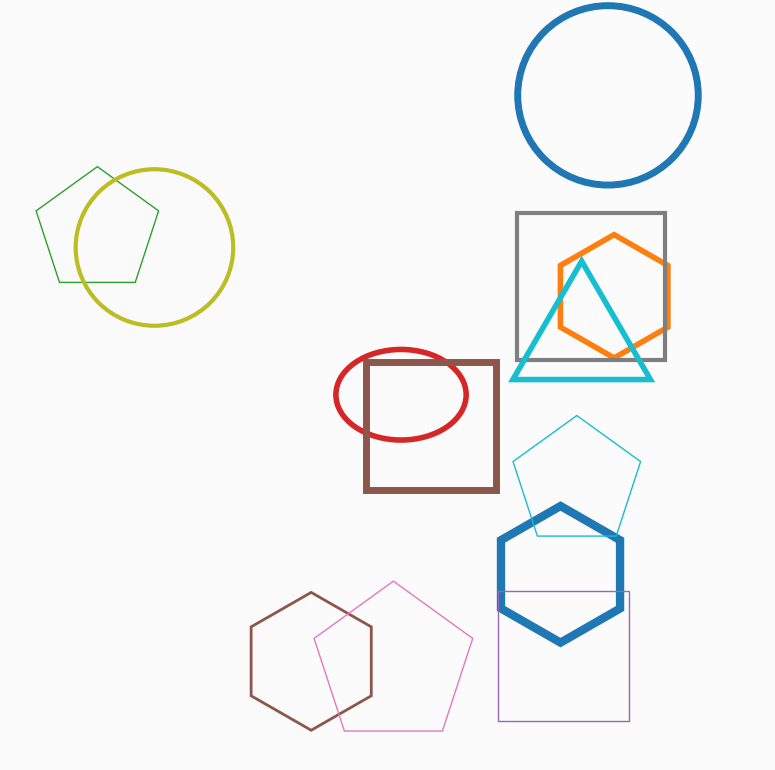[{"shape": "circle", "thickness": 2.5, "radius": 0.58, "center": [0.785, 0.876]}, {"shape": "hexagon", "thickness": 3, "radius": 0.44, "center": [0.723, 0.254]}, {"shape": "hexagon", "thickness": 2, "radius": 0.4, "center": [0.792, 0.615]}, {"shape": "pentagon", "thickness": 0.5, "radius": 0.42, "center": [0.126, 0.7]}, {"shape": "oval", "thickness": 2, "radius": 0.42, "center": [0.517, 0.487]}, {"shape": "square", "thickness": 0.5, "radius": 0.42, "center": [0.728, 0.148]}, {"shape": "hexagon", "thickness": 1, "radius": 0.45, "center": [0.402, 0.141]}, {"shape": "square", "thickness": 2.5, "radius": 0.42, "center": [0.556, 0.447]}, {"shape": "pentagon", "thickness": 0.5, "radius": 0.54, "center": [0.508, 0.138]}, {"shape": "square", "thickness": 1.5, "radius": 0.48, "center": [0.762, 0.628]}, {"shape": "circle", "thickness": 1.5, "radius": 0.51, "center": [0.199, 0.679]}, {"shape": "triangle", "thickness": 2, "radius": 0.51, "center": [0.751, 0.558]}, {"shape": "pentagon", "thickness": 0.5, "radius": 0.43, "center": [0.744, 0.374]}]